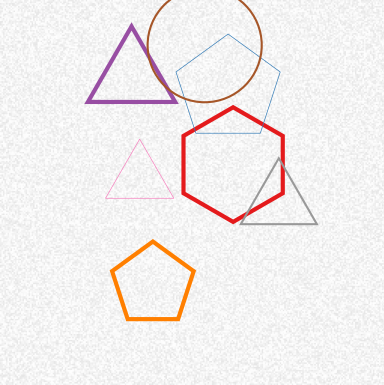[{"shape": "hexagon", "thickness": 3, "radius": 0.74, "center": [0.606, 0.573]}, {"shape": "pentagon", "thickness": 0.5, "radius": 0.71, "center": [0.592, 0.769]}, {"shape": "triangle", "thickness": 3, "radius": 0.65, "center": [0.342, 0.801]}, {"shape": "pentagon", "thickness": 3, "radius": 0.56, "center": [0.397, 0.261]}, {"shape": "circle", "thickness": 1.5, "radius": 0.74, "center": [0.532, 0.883]}, {"shape": "triangle", "thickness": 0.5, "radius": 0.51, "center": [0.363, 0.536]}, {"shape": "triangle", "thickness": 1.5, "radius": 0.57, "center": [0.724, 0.475]}]